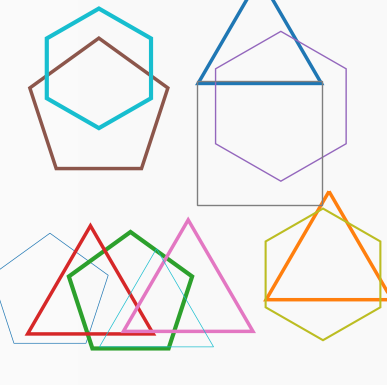[{"shape": "triangle", "thickness": 2.5, "radius": 0.92, "center": [0.67, 0.875]}, {"shape": "pentagon", "thickness": 0.5, "radius": 0.79, "center": [0.129, 0.236]}, {"shape": "triangle", "thickness": 2.5, "radius": 0.94, "center": [0.849, 0.315]}, {"shape": "pentagon", "thickness": 3, "radius": 0.84, "center": [0.337, 0.23]}, {"shape": "triangle", "thickness": 2.5, "radius": 0.94, "center": [0.233, 0.226]}, {"shape": "hexagon", "thickness": 1, "radius": 0.97, "center": [0.725, 0.724]}, {"shape": "pentagon", "thickness": 2.5, "radius": 0.94, "center": [0.255, 0.714]}, {"shape": "triangle", "thickness": 2.5, "radius": 0.97, "center": [0.486, 0.236]}, {"shape": "square", "thickness": 1, "radius": 0.81, "center": [0.669, 0.628]}, {"shape": "hexagon", "thickness": 1.5, "radius": 0.85, "center": [0.834, 0.287]}, {"shape": "triangle", "thickness": 0.5, "radius": 0.85, "center": [0.404, 0.184]}, {"shape": "hexagon", "thickness": 3, "radius": 0.78, "center": [0.255, 0.822]}]